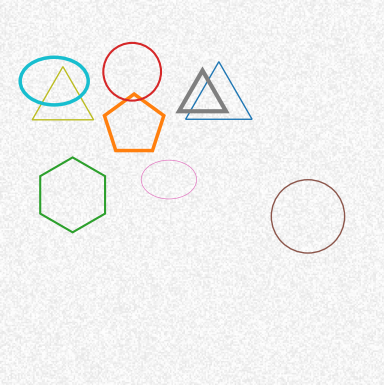[{"shape": "triangle", "thickness": 1, "radius": 0.5, "center": [0.568, 0.74]}, {"shape": "pentagon", "thickness": 2.5, "radius": 0.41, "center": [0.348, 0.675]}, {"shape": "hexagon", "thickness": 1.5, "radius": 0.49, "center": [0.189, 0.494]}, {"shape": "circle", "thickness": 1.5, "radius": 0.37, "center": [0.343, 0.814]}, {"shape": "circle", "thickness": 1, "radius": 0.48, "center": [0.8, 0.438]}, {"shape": "oval", "thickness": 0.5, "radius": 0.36, "center": [0.439, 0.534]}, {"shape": "triangle", "thickness": 3, "radius": 0.35, "center": [0.526, 0.746]}, {"shape": "triangle", "thickness": 1, "radius": 0.46, "center": [0.163, 0.735]}, {"shape": "oval", "thickness": 2.5, "radius": 0.44, "center": [0.141, 0.789]}]